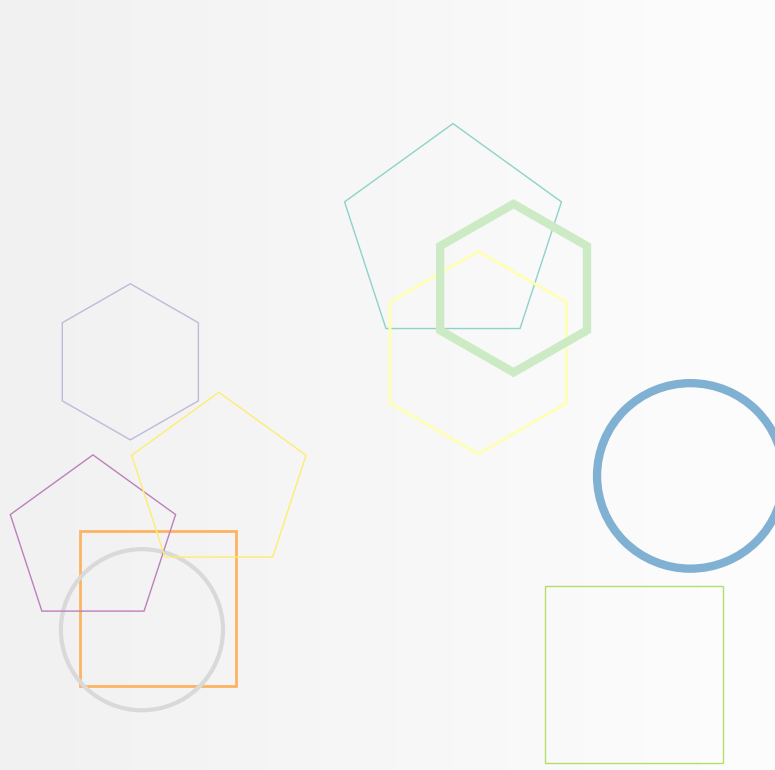[{"shape": "pentagon", "thickness": 0.5, "radius": 0.74, "center": [0.585, 0.692]}, {"shape": "hexagon", "thickness": 1, "radius": 0.66, "center": [0.617, 0.542]}, {"shape": "hexagon", "thickness": 0.5, "radius": 0.51, "center": [0.168, 0.53]}, {"shape": "circle", "thickness": 3, "radius": 0.6, "center": [0.891, 0.382]}, {"shape": "square", "thickness": 1, "radius": 0.5, "center": [0.204, 0.21]}, {"shape": "square", "thickness": 0.5, "radius": 0.57, "center": [0.818, 0.124]}, {"shape": "circle", "thickness": 1.5, "radius": 0.52, "center": [0.183, 0.182]}, {"shape": "pentagon", "thickness": 0.5, "radius": 0.56, "center": [0.12, 0.297]}, {"shape": "hexagon", "thickness": 3, "radius": 0.55, "center": [0.663, 0.626]}, {"shape": "pentagon", "thickness": 0.5, "radius": 0.59, "center": [0.282, 0.372]}]